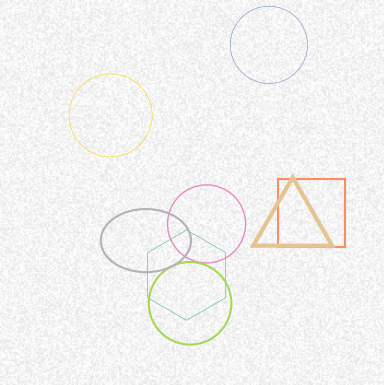[{"shape": "hexagon", "thickness": 0.5, "radius": 0.59, "center": [0.485, 0.285]}, {"shape": "square", "thickness": 1.5, "radius": 0.44, "center": [0.809, 0.447]}, {"shape": "circle", "thickness": 0.5, "radius": 0.5, "center": [0.699, 0.883]}, {"shape": "circle", "thickness": 1, "radius": 0.51, "center": [0.537, 0.418]}, {"shape": "circle", "thickness": 1.5, "radius": 0.54, "center": [0.494, 0.212]}, {"shape": "circle", "thickness": 0.5, "radius": 0.54, "center": [0.287, 0.7]}, {"shape": "triangle", "thickness": 3, "radius": 0.59, "center": [0.76, 0.421]}, {"shape": "oval", "thickness": 1.5, "radius": 0.59, "center": [0.379, 0.375]}]